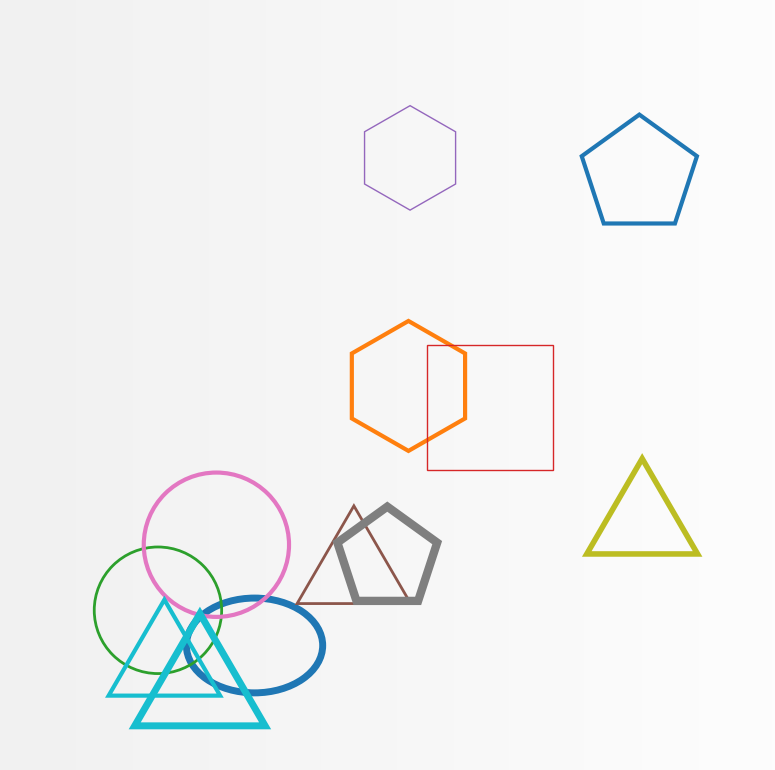[{"shape": "oval", "thickness": 2.5, "radius": 0.44, "center": [0.328, 0.162]}, {"shape": "pentagon", "thickness": 1.5, "radius": 0.39, "center": [0.825, 0.773]}, {"shape": "hexagon", "thickness": 1.5, "radius": 0.42, "center": [0.527, 0.499]}, {"shape": "circle", "thickness": 1, "radius": 0.41, "center": [0.204, 0.207]}, {"shape": "square", "thickness": 0.5, "radius": 0.41, "center": [0.633, 0.471]}, {"shape": "hexagon", "thickness": 0.5, "radius": 0.34, "center": [0.529, 0.795]}, {"shape": "triangle", "thickness": 1, "radius": 0.42, "center": [0.457, 0.258]}, {"shape": "circle", "thickness": 1.5, "radius": 0.47, "center": [0.279, 0.293]}, {"shape": "pentagon", "thickness": 3, "radius": 0.34, "center": [0.5, 0.274]}, {"shape": "triangle", "thickness": 2, "radius": 0.41, "center": [0.829, 0.322]}, {"shape": "triangle", "thickness": 2.5, "radius": 0.49, "center": [0.258, 0.106]}, {"shape": "triangle", "thickness": 1.5, "radius": 0.42, "center": [0.212, 0.138]}]